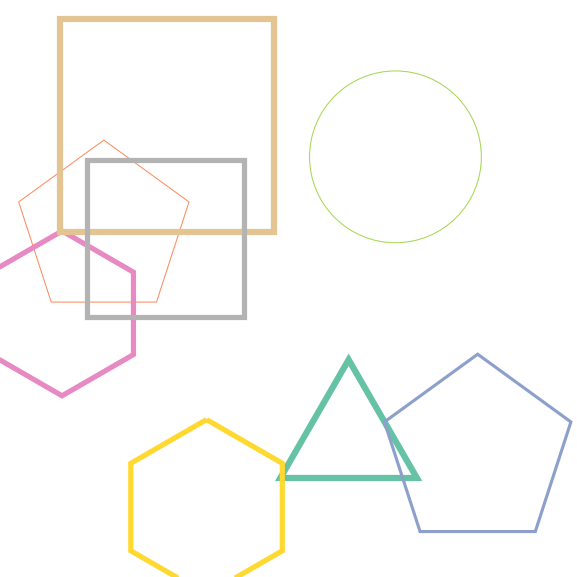[{"shape": "triangle", "thickness": 3, "radius": 0.68, "center": [0.604, 0.24]}, {"shape": "pentagon", "thickness": 0.5, "radius": 0.78, "center": [0.18, 0.602]}, {"shape": "pentagon", "thickness": 1.5, "radius": 0.85, "center": [0.827, 0.216]}, {"shape": "hexagon", "thickness": 2.5, "radius": 0.71, "center": [0.107, 0.457]}, {"shape": "circle", "thickness": 0.5, "radius": 0.74, "center": [0.685, 0.728]}, {"shape": "hexagon", "thickness": 2.5, "radius": 0.76, "center": [0.358, 0.121]}, {"shape": "square", "thickness": 3, "radius": 0.92, "center": [0.289, 0.782]}, {"shape": "square", "thickness": 2.5, "radius": 0.68, "center": [0.286, 0.586]}]